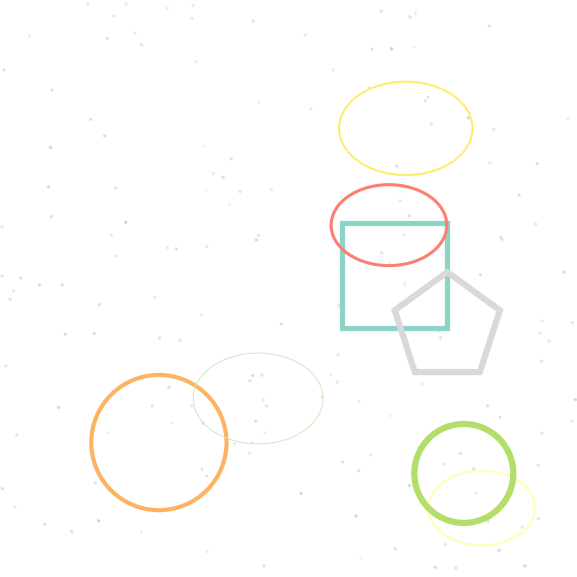[{"shape": "square", "thickness": 2.5, "radius": 0.46, "center": [0.683, 0.523]}, {"shape": "oval", "thickness": 1, "radius": 0.46, "center": [0.834, 0.119]}, {"shape": "oval", "thickness": 1.5, "radius": 0.5, "center": [0.674, 0.609]}, {"shape": "circle", "thickness": 2, "radius": 0.59, "center": [0.275, 0.233]}, {"shape": "circle", "thickness": 3, "radius": 0.43, "center": [0.803, 0.179]}, {"shape": "pentagon", "thickness": 3, "radius": 0.48, "center": [0.775, 0.432]}, {"shape": "oval", "thickness": 0.5, "radius": 0.56, "center": [0.447, 0.309]}, {"shape": "oval", "thickness": 1, "radius": 0.58, "center": [0.703, 0.777]}]